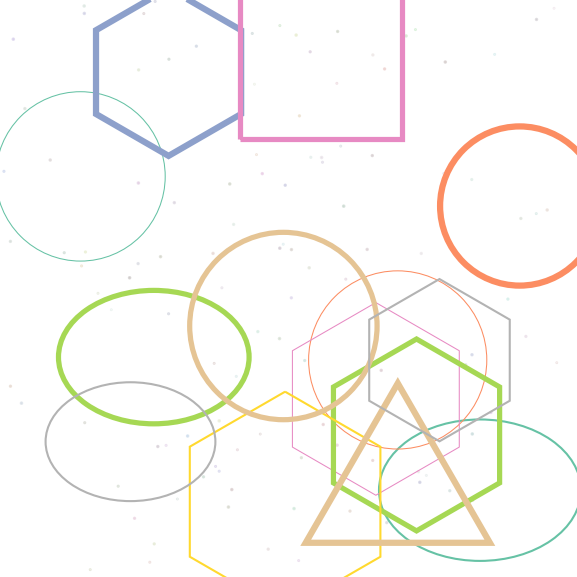[{"shape": "circle", "thickness": 0.5, "radius": 0.73, "center": [0.139, 0.694]}, {"shape": "oval", "thickness": 1, "radius": 0.87, "center": [0.831, 0.15]}, {"shape": "circle", "thickness": 0.5, "radius": 0.77, "center": [0.689, 0.376]}, {"shape": "circle", "thickness": 3, "radius": 0.69, "center": [0.9, 0.642]}, {"shape": "hexagon", "thickness": 3, "radius": 0.73, "center": [0.292, 0.874]}, {"shape": "hexagon", "thickness": 0.5, "radius": 0.83, "center": [0.651, 0.308]}, {"shape": "square", "thickness": 2.5, "radius": 0.7, "center": [0.555, 0.898]}, {"shape": "hexagon", "thickness": 2.5, "radius": 0.83, "center": [0.721, 0.246]}, {"shape": "oval", "thickness": 2.5, "radius": 0.83, "center": [0.266, 0.381]}, {"shape": "hexagon", "thickness": 1, "radius": 0.95, "center": [0.494, 0.13]}, {"shape": "triangle", "thickness": 3, "radius": 0.92, "center": [0.689, 0.151]}, {"shape": "circle", "thickness": 2.5, "radius": 0.81, "center": [0.491, 0.435]}, {"shape": "oval", "thickness": 1, "radius": 0.74, "center": [0.226, 0.234]}, {"shape": "hexagon", "thickness": 1, "radius": 0.7, "center": [0.761, 0.375]}]